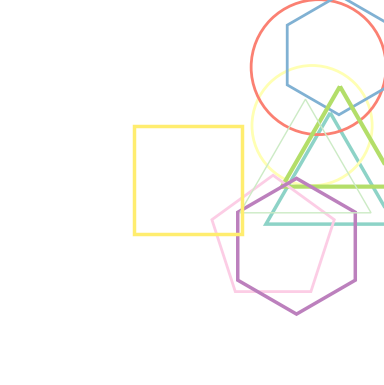[{"shape": "triangle", "thickness": 2.5, "radius": 0.96, "center": [0.858, 0.514]}, {"shape": "circle", "thickness": 2, "radius": 0.78, "center": [0.811, 0.674]}, {"shape": "circle", "thickness": 2, "radius": 0.88, "center": [0.827, 0.826]}, {"shape": "hexagon", "thickness": 2, "radius": 0.78, "center": [0.88, 0.857]}, {"shape": "triangle", "thickness": 3, "radius": 0.87, "center": [0.883, 0.602]}, {"shape": "pentagon", "thickness": 2, "radius": 0.84, "center": [0.709, 0.378]}, {"shape": "hexagon", "thickness": 2.5, "radius": 0.88, "center": [0.77, 0.36]}, {"shape": "triangle", "thickness": 1, "radius": 0.98, "center": [0.793, 0.546]}, {"shape": "square", "thickness": 2.5, "radius": 0.7, "center": [0.488, 0.532]}]